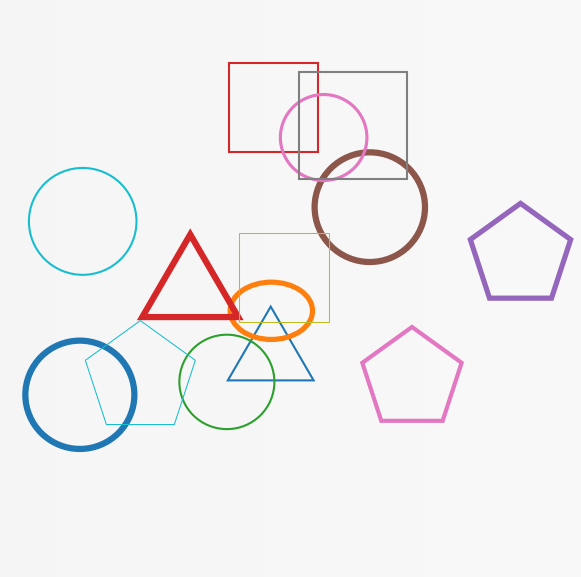[{"shape": "triangle", "thickness": 1, "radius": 0.43, "center": [0.466, 0.383]}, {"shape": "circle", "thickness": 3, "radius": 0.47, "center": [0.137, 0.316]}, {"shape": "oval", "thickness": 2.5, "radius": 0.35, "center": [0.467, 0.461]}, {"shape": "circle", "thickness": 1, "radius": 0.41, "center": [0.39, 0.338]}, {"shape": "triangle", "thickness": 3, "radius": 0.48, "center": [0.327, 0.498]}, {"shape": "square", "thickness": 1, "radius": 0.38, "center": [0.47, 0.813]}, {"shape": "pentagon", "thickness": 2.5, "radius": 0.45, "center": [0.895, 0.556]}, {"shape": "circle", "thickness": 3, "radius": 0.47, "center": [0.636, 0.64]}, {"shape": "circle", "thickness": 1.5, "radius": 0.37, "center": [0.557, 0.761]}, {"shape": "pentagon", "thickness": 2, "radius": 0.45, "center": [0.709, 0.343]}, {"shape": "square", "thickness": 1, "radius": 0.47, "center": [0.608, 0.781]}, {"shape": "square", "thickness": 0.5, "radius": 0.39, "center": [0.488, 0.519]}, {"shape": "pentagon", "thickness": 0.5, "radius": 0.5, "center": [0.241, 0.345]}, {"shape": "circle", "thickness": 1, "radius": 0.46, "center": [0.142, 0.616]}]